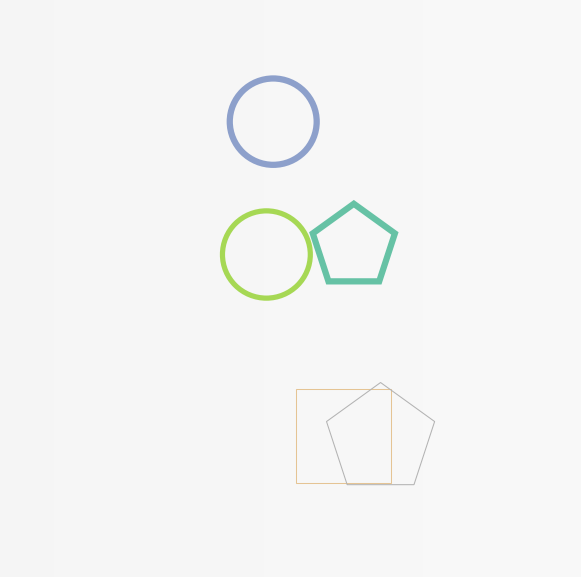[{"shape": "pentagon", "thickness": 3, "radius": 0.37, "center": [0.609, 0.572]}, {"shape": "circle", "thickness": 3, "radius": 0.37, "center": [0.47, 0.788]}, {"shape": "circle", "thickness": 2.5, "radius": 0.38, "center": [0.458, 0.558]}, {"shape": "square", "thickness": 0.5, "radius": 0.41, "center": [0.591, 0.245]}, {"shape": "pentagon", "thickness": 0.5, "radius": 0.49, "center": [0.655, 0.239]}]